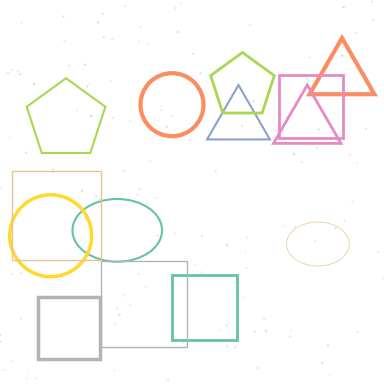[{"shape": "square", "thickness": 2, "radius": 0.42, "center": [0.531, 0.201]}, {"shape": "oval", "thickness": 1.5, "radius": 0.58, "center": [0.305, 0.402]}, {"shape": "triangle", "thickness": 3, "radius": 0.49, "center": [0.888, 0.804]}, {"shape": "circle", "thickness": 3, "radius": 0.41, "center": [0.447, 0.728]}, {"shape": "triangle", "thickness": 1.5, "radius": 0.47, "center": [0.619, 0.685]}, {"shape": "square", "thickness": 2, "radius": 0.41, "center": [0.808, 0.723]}, {"shape": "triangle", "thickness": 2, "radius": 0.51, "center": [0.798, 0.678]}, {"shape": "pentagon", "thickness": 2, "radius": 0.43, "center": [0.63, 0.777]}, {"shape": "pentagon", "thickness": 1.5, "radius": 0.54, "center": [0.171, 0.69]}, {"shape": "circle", "thickness": 2.5, "radius": 0.53, "center": [0.132, 0.388]}, {"shape": "square", "thickness": 1, "radius": 0.58, "center": [0.147, 0.44]}, {"shape": "oval", "thickness": 0.5, "radius": 0.41, "center": [0.826, 0.366]}, {"shape": "square", "thickness": 1, "radius": 0.56, "center": [0.374, 0.21]}, {"shape": "square", "thickness": 2.5, "radius": 0.4, "center": [0.179, 0.148]}]